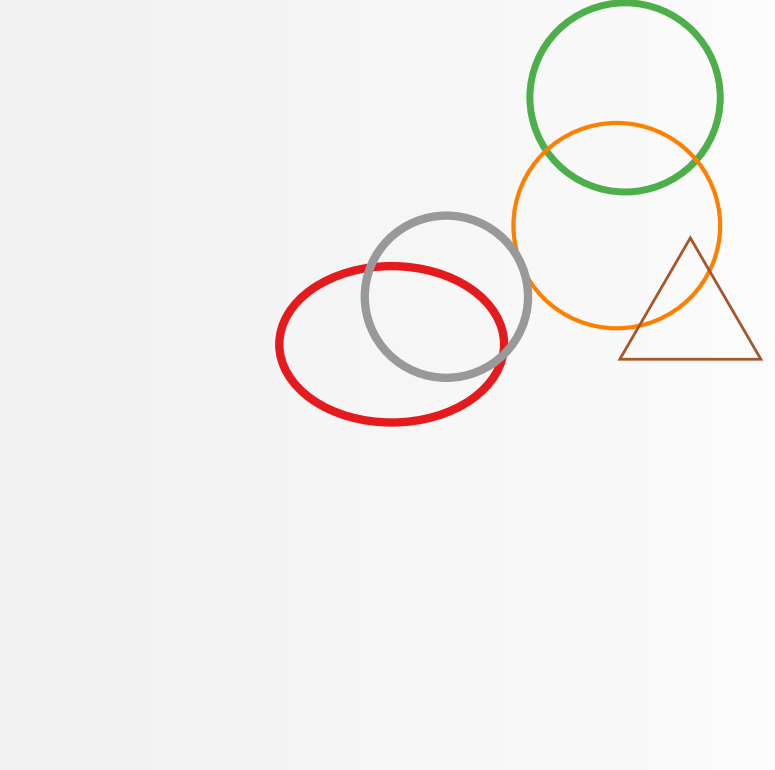[{"shape": "oval", "thickness": 3, "radius": 0.73, "center": [0.505, 0.553]}, {"shape": "circle", "thickness": 2.5, "radius": 0.61, "center": [0.807, 0.874]}, {"shape": "circle", "thickness": 1.5, "radius": 0.67, "center": [0.796, 0.707]}, {"shape": "triangle", "thickness": 1, "radius": 0.53, "center": [0.891, 0.586]}, {"shape": "circle", "thickness": 3, "radius": 0.53, "center": [0.576, 0.615]}]